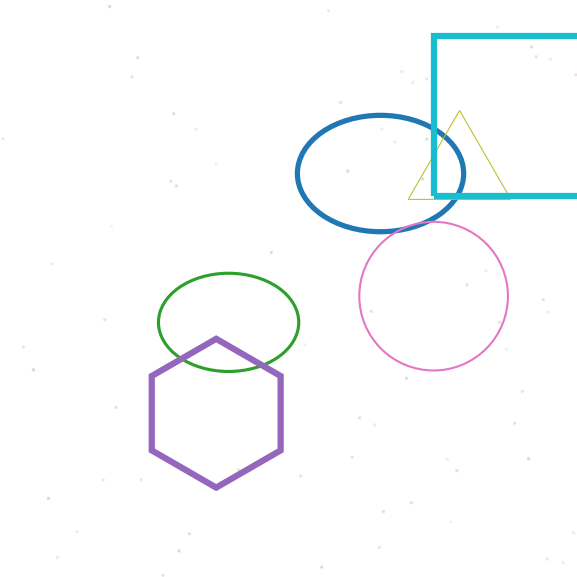[{"shape": "oval", "thickness": 2.5, "radius": 0.72, "center": [0.659, 0.699]}, {"shape": "oval", "thickness": 1.5, "radius": 0.61, "center": [0.396, 0.441]}, {"shape": "hexagon", "thickness": 3, "radius": 0.64, "center": [0.374, 0.284]}, {"shape": "circle", "thickness": 1, "radius": 0.64, "center": [0.751, 0.486]}, {"shape": "triangle", "thickness": 0.5, "radius": 0.51, "center": [0.796, 0.705]}, {"shape": "square", "thickness": 3, "radius": 0.69, "center": [0.891, 0.798]}]